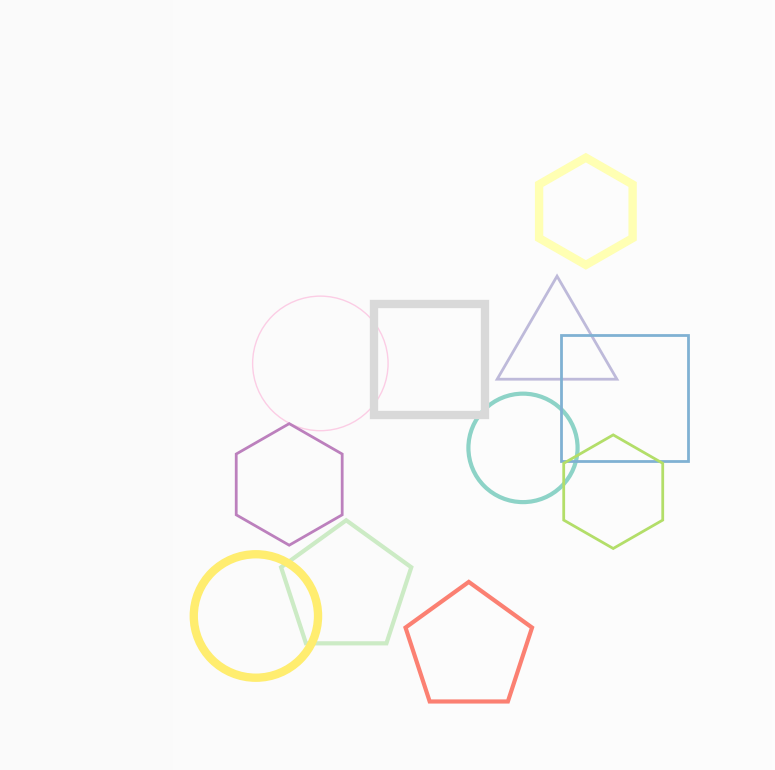[{"shape": "circle", "thickness": 1.5, "radius": 0.35, "center": [0.675, 0.418]}, {"shape": "hexagon", "thickness": 3, "radius": 0.35, "center": [0.756, 0.726]}, {"shape": "triangle", "thickness": 1, "radius": 0.45, "center": [0.719, 0.552]}, {"shape": "pentagon", "thickness": 1.5, "radius": 0.43, "center": [0.605, 0.158]}, {"shape": "square", "thickness": 1, "radius": 0.41, "center": [0.806, 0.483]}, {"shape": "hexagon", "thickness": 1, "radius": 0.37, "center": [0.791, 0.361]}, {"shape": "circle", "thickness": 0.5, "radius": 0.44, "center": [0.413, 0.528]}, {"shape": "square", "thickness": 3, "radius": 0.36, "center": [0.554, 0.533]}, {"shape": "hexagon", "thickness": 1, "radius": 0.39, "center": [0.373, 0.371]}, {"shape": "pentagon", "thickness": 1.5, "radius": 0.44, "center": [0.447, 0.236]}, {"shape": "circle", "thickness": 3, "radius": 0.4, "center": [0.33, 0.2]}]